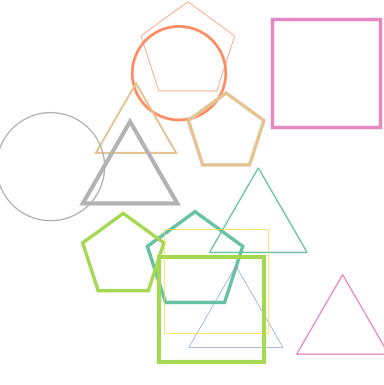[{"shape": "pentagon", "thickness": 2.5, "radius": 0.65, "center": [0.507, 0.32]}, {"shape": "triangle", "thickness": 1, "radius": 0.73, "center": [0.671, 0.418]}, {"shape": "pentagon", "thickness": 0.5, "radius": 0.64, "center": [0.488, 0.867]}, {"shape": "circle", "thickness": 2, "radius": 0.61, "center": [0.465, 0.81]}, {"shape": "triangle", "thickness": 0.5, "radius": 0.71, "center": [0.613, 0.168]}, {"shape": "square", "thickness": 2.5, "radius": 0.7, "center": [0.848, 0.811]}, {"shape": "triangle", "thickness": 1, "radius": 0.69, "center": [0.89, 0.149]}, {"shape": "square", "thickness": 3, "radius": 0.68, "center": [0.55, 0.196]}, {"shape": "pentagon", "thickness": 2.5, "radius": 0.55, "center": [0.32, 0.335]}, {"shape": "square", "thickness": 0.5, "radius": 0.68, "center": [0.561, 0.27]}, {"shape": "triangle", "thickness": 1.5, "radius": 0.6, "center": [0.353, 0.663]}, {"shape": "pentagon", "thickness": 2.5, "radius": 0.52, "center": [0.587, 0.655]}, {"shape": "triangle", "thickness": 3, "radius": 0.71, "center": [0.338, 0.542]}, {"shape": "circle", "thickness": 1, "radius": 0.7, "center": [0.132, 0.567]}]